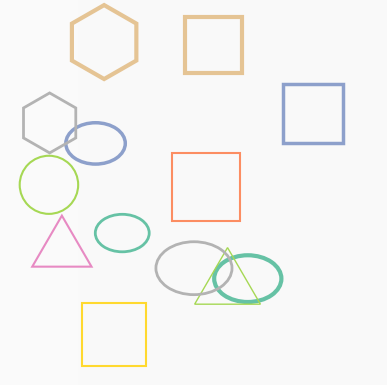[{"shape": "oval", "thickness": 2, "radius": 0.35, "center": [0.315, 0.395]}, {"shape": "oval", "thickness": 3, "radius": 0.43, "center": [0.639, 0.276]}, {"shape": "square", "thickness": 1.5, "radius": 0.44, "center": [0.531, 0.514]}, {"shape": "oval", "thickness": 2.5, "radius": 0.38, "center": [0.247, 0.628]}, {"shape": "square", "thickness": 2.5, "radius": 0.38, "center": [0.807, 0.704]}, {"shape": "triangle", "thickness": 1.5, "radius": 0.44, "center": [0.16, 0.352]}, {"shape": "triangle", "thickness": 1, "radius": 0.49, "center": [0.587, 0.259]}, {"shape": "circle", "thickness": 1.5, "radius": 0.38, "center": [0.126, 0.52]}, {"shape": "square", "thickness": 1.5, "radius": 0.41, "center": [0.295, 0.131]}, {"shape": "hexagon", "thickness": 3, "radius": 0.48, "center": [0.269, 0.891]}, {"shape": "square", "thickness": 3, "radius": 0.37, "center": [0.552, 0.883]}, {"shape": "hexagon", "thickness": 2, "radius": 0.39, "center": [0.128, 0.681]}, {"shape": "oval", "thickness": 2, "radius": 0.49, "center": [0.501, 0.303]}]